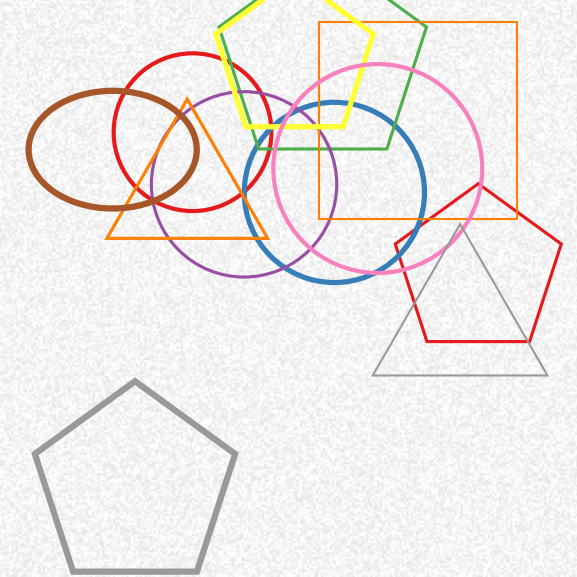[{"shape": "pentagon", "thickness": 1.5, "radius": 0.76, "center": [0.828, 0.53]}, {"shape": "circle", "thickness": 2, "radius": 0.68, "center": [0.333, 0.77]}, {"shape": "circle", "thickness": 2.5, "radius": 0.78, "center": [0.579, 0.666]}, {"shape": "pentagon", "thickness": 1.5, "radius": 0.94, "center": [0.559, 0.894]}, {"shape": "circle", "thickness": 1.5, "radius": 0.8, "center": [0.423, 0.68]}, {"shape": "square", "thickness": 1, "radius": 0.86, "center": [0.723, 0.79]}, {"shape": "triangle", "thickness": 1.5, "radius": 0.8, "center": [0.324, 0.667]}, {"shape": "pentagon", "thickness": 2.5, "radius": 0.72, "center": [0.51, 0.896]}, {"shape": "oval", "thickness": 3, "radius": 0.73, "center": [0.195, 0.74]}, {"shape": "circle", "thickness": 2, "radius": 0.9, "center": [0.654, 0.707]}, {"shape": "triangle", "thickness": 1, "radius": 0.87, "center": [0.797, 0.436]}, {"shape": "pentagon", "thickness": 3, "radius": 0.91, "center": [0.234, 0.157]}]